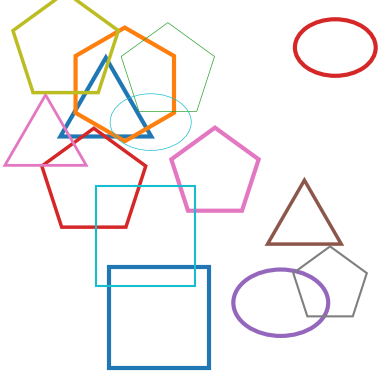[{"shape": "triangle", "thickness": 3, "radius": 0.68, "center": [0.275, 0.714]}, {"shape": "square", "thickness": 3, "radius": 0.65, "center": [0.413, 0.176]}, {"shape": "hexagon", "thickness": 3, "radius": 0.74, "center": [0.324, 0.781]}, {"shape": "pentagon", "thickness": 0.5, "radius": 0.64, "center": [0.436, 0.814]}, {"shape": "oval", "thickness": 3, "radius": 0.52, "center": [0.871, 0.877]}, {"shape": "pentagon", "thickness": 2.5, "radius": 0.71, "center": [0.244, 0.525]}, {"shape": "oval", "thickness": 3, "radius": 0.62, "center": [0.729, 0.214]}, {"shape": "triangle", "thickness": 2.5, "radius": 0.55, "center": [0.791, 0.421]}, {"shape": "pentagon", "thickness": 3, "radius": 0.6, "center": [0.558, 0.549]}, {"shape": "triangle", "thickness": 2, "radius": 0.61, "center": [0.118, 0.632]}, {"shape": "pentagon", "thickness": 1.5, "radius": 0.5, "center": [0.857, 0.26]}, {"shape": "pentagon", "thickness": 2.5, "radius": 0.72, "center": [0.171, 0.876]}, {"shape": "oval", "thickness": 0.5, "radius": 0.53, "center": [0.391, 0.683]}, {"shape": "square", "thickness": 1.5, "radius": 0.65, "center": [0.378, 0.387]}]